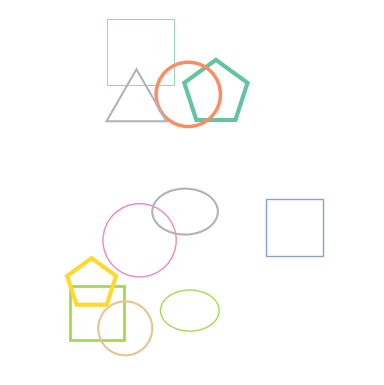[{"shape": "pentagon", "thickness": 3, "radius": 0.43, "center": [0.561, 0.758]}, {"shape": "square", "thickness": 0.5, "radius": 0.43, "center": [0.365, 0.865]}, {"shape": "circle", "thickness": 2.5, "radius": 0.42, "center": [0.489, 0.755]}, {"shape": "square", "thickness": 1, "radius": 0.37, "center": [0.766, 0.409]}, {"shape": "circle", "thickness": 1, "radius": 0.48, "center": [0.362, 0.376]}, {"shape": "square", "thickness": 2, "radius": 0.35, "center": [0.251, 0.187]}, {"shape": "oval", "thickness": 1, "radius": 0.38, "center": [0.493, 0.193]}, {"shape": "pentagon", "thickness": 3, "radius": 0.33, "center": [0.238, 0.263]}, {"shape": "circle", "thickness": 1.5, "radius": 0.35, "center": [0.325, 0.147]}, {"shape": "triangle", "thickness": 1.5, "radius": 0.45, "center": [0.354, 0.73]}, {"shape": "oval", "thickness": 1.5, "radius": 0.43, "center": [0.481, 0.45]}]